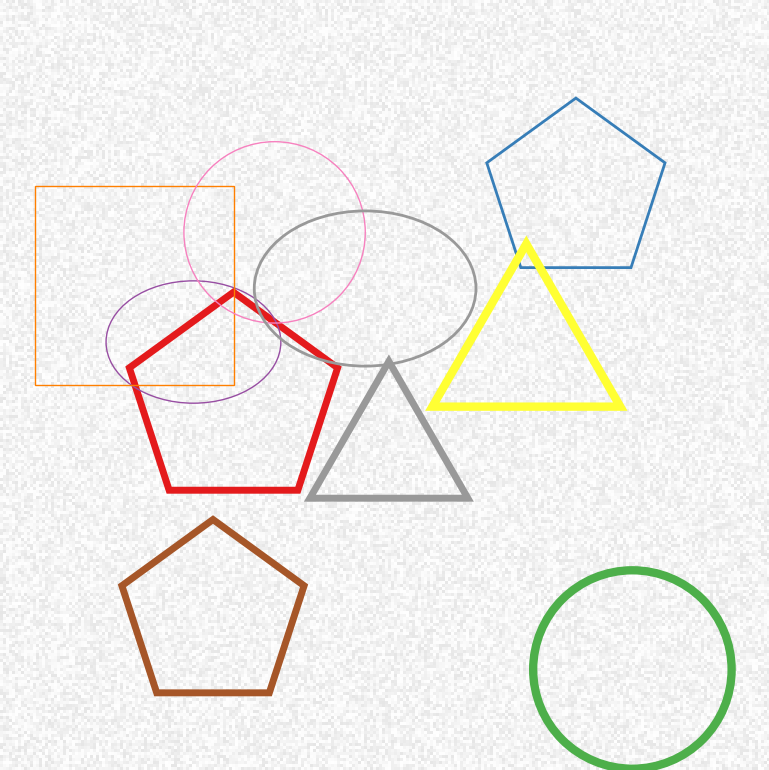[{"shape": "pentagon", "thickness": 2.5, "radius": 0.71, "center": [0.303, 0.478]}, {"shape": "pentagon", "thickness": 1, "radius": 0.61, "center": [0.748, 0.751]}, {"shape": "circle", "thickness": 3, "radius": 0.64, "center": [0.821, 0.131]}, {"shape": "oval", "thickness": 0.5, "radius": 0.57, "center": [0.251, 0.556]}, {"shape": "square", "thickness": 0.5, "radius": 0.65, "center": [0.175, 0.629]}, {"shape": "triangle", "thickness": 3, "radius": 0.7, "center": [0.684, 0.542]}, {"shape": "pentagon", "thickness": 2.5, "radius": 0.62, "center": [0.277, 0.201]}, {"shape": "circle", "thickness": 0.5, "radius": 0.59, "center": [0.357, 0.698]}, {"shape": "oval", "thickness": 1, "radius": 0.72, "center": [0.474, 0.625]}, {"shape": "triangle", "thickness": 2.5, "radius": 0.59, "center": [0.505, 0.412]}]